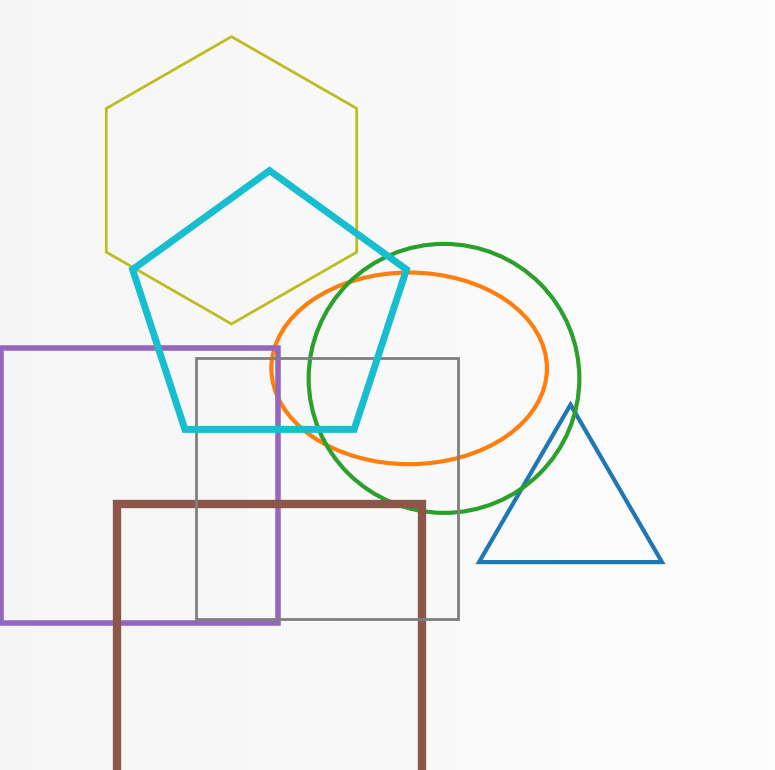[{"shape": "triangle", "thickness": 1.5, "radius": 0.68, "center": [0.736, 0.338]}, {"shape": "oval", "thickness": 1.5, "radius": 0.89, "center": [0.528, 0.522]}, {"shape": "circle", "thickness": 1.5, "radius": 0.87, "center": [0.573, 0.509]}, {"shape": "square", "thickness": 2, "radius": 0.89, "center": [0.18, 0.37]}, {"shape": "square", "thickness": 3, "radius": 0.98, "center": [0.347, 0.148]}, {"shape": "square", "thickness": 1, "radius": 0.85, "center": [0.422, 0.366]}, {"shape": "hexagon", "thickness": 1, "radius": 0.93, "center": [0.299, 0.766]}, {"shape": "pentagon", "thickness": 2.5, "radius": 0.93, "center": [0.348, 0.593]}]